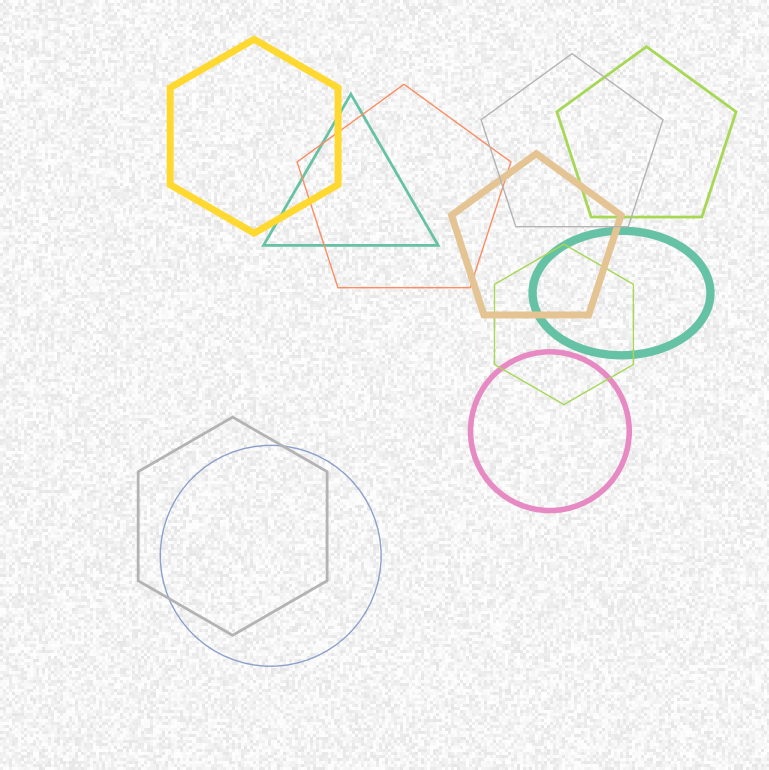[{"shape": "oval", "thickness": 3, "radius": 0.58, "center": [0.807, 0.619]}, {"shape": "triangle", "thickness": 1, "radius": 0.65, "center": [0.456, 0.747]}, {"shape": "pentagon", "thickness": 0.5, "radius": 0.73, "center": [0.525, 0.745]}, {"shape": "circle", "thickness": 0.5, "radius": 0.72, "center": [0.352, 0.278]}, {"shape": "circle", "thickness": 2, "radius": 0.52, "center": [0.714, 0.44]}, {"shape": "hexagon", "thickness": 0.5, "radius": 0.52, "center": [0.732, 0.579]}, {"shape": "pentagon", "thickness": 1, "radius": 0.61, "center": [0.84, 0.817]}, {"shape": "hexagon", "thickness": 2.5, "radius": 0.63, "center": [0.33, 0.823]}, {"shape": "pentagon", "thickness": 2.5, "radius": 0.58, "center": [0.696, 0.685]}, {"shape": "hexagon", "thickness": 1, "radius": 0.71, "center": [0.302, 0.317]}, {"shape": "pentagon", "thickness": 0.5, "radius": 0.62, "center": [0.743, 0.806]}]